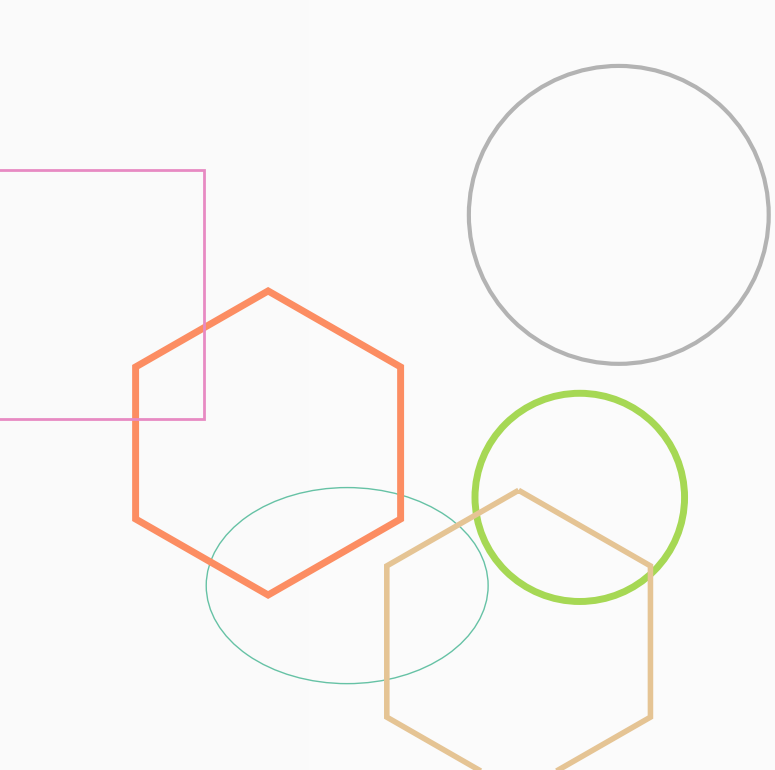[{"shape": "oval", "thickness": 0.5, "radius": 0.91, "center": [0.448, 0.239]}, {"shape": "hexagon", "thickness": 2.5, "radius": 0.99, "center": [0.346, 0.425]}, {"shape": "square", "thickness": 1, "radius": 0.81, "center": [0.102, 0.617]}, {"shape": "circle", "thickness": 2.5, "radius": 0.68, "center": [0.748, 0.354]}, {"shape": "hexagon", "thickness": 2, "radius": 0.98, "center": [0.669, 0.167]}, {"shape": "circle", "thickness": 1.5, "radius": 0.97, "center": [0.798, 0.721]}]